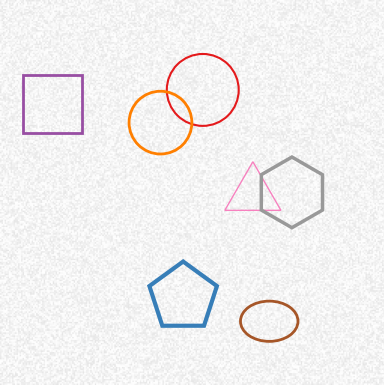[{"shape": "circle", "thickness": 1.5, "radius": 0.47, "center": [0.527, 0.766]}, {"shape": "pentagon", "thickness": 3, "radius": 0.46, "center": [0.476, 0.229]}, {"shape": "square", "thickness": 2, "radius": 0.38, "center": [0.136, 0.73]}, {"shape": "circle", "thickness": 2, "radius": 0.41, "center": [0.417, 0.681]}, {"shape": "oval", "thickness": 2, "radius": 0.37, "center": [0.699, 0.166]}, {"shape": "triangle", "thickness": 1, "radius": 0.42, "center": [0.657, 0.496]}, {"shape": "hexagon", "thickness": 2.5, "radius": 0.46, "center": [0.758, 0.5]}]